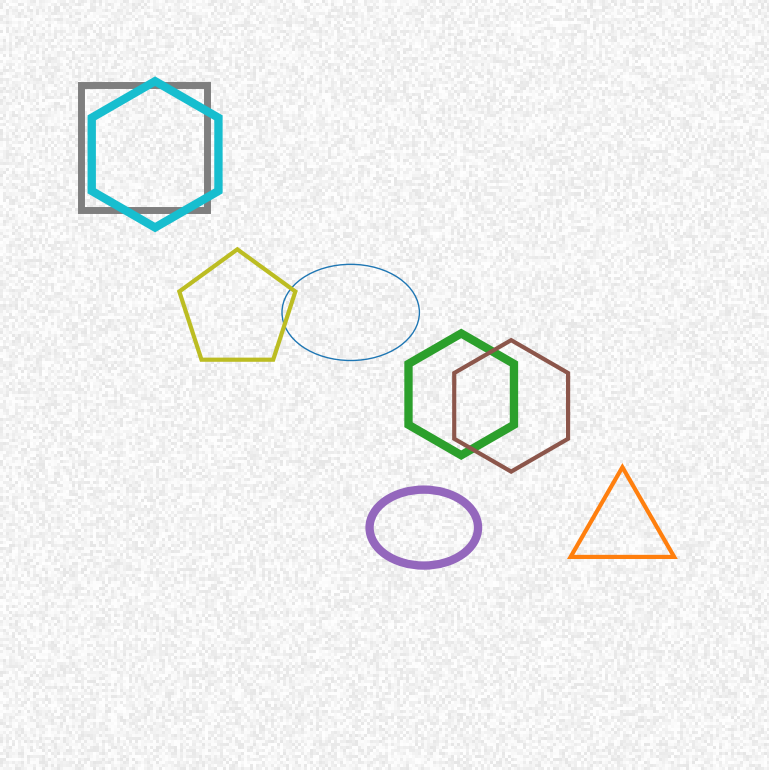[{"shape": "oval", "thickness": 0.5, "radius": 0.45, "center": [0.455, 0.594]}, {"shape": "triangle", "thickness": 1.5, "radius": 0.39, "center": [0.808, 0.316]}, {"shape": "hexagon", "thickness": 3, "radius": 0.4, "center": [0.599, 0.488]}, {"shape": "oval", "thickness": 3, "radius": 0.35, "center": [0.55, 0.315]}, {"shape": "hexagon", "thickness": 1.5, "radius": 0.43, "center": [0.664, 0.473]}, {"shape": "square", "thickness": 2.5, "radius": 0.41, "center": [0.187, 0.809]}, {"shape": "pentagon", "thickness": 1.5, "radius": 0.4, "center": [0.308, 0.597]}, {"shape": "hexagon", "thickness": 3, "radius": 0.48, "center": [0.201, 0.8]}]